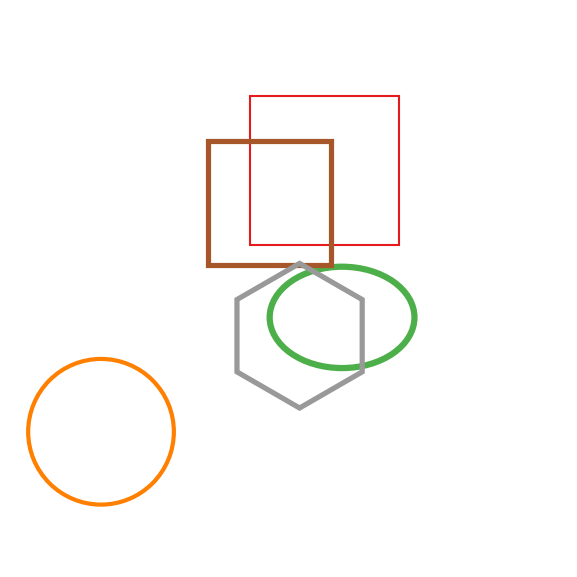[{"shape": "square", "thickness": 1, "radius": 0.65, "center": [0.562, 0.704]}, {"shape": "oval", "thickness": 3, "radius": 0.63, "center": [0.592, 0.45]}, {"shape": "circle", "thickness": 2, "radius": 0.63, "center": [0.175, 0.251]}, {"shape": "square", "thickness": 2.5, "radius": 0.53, "center": [0.466, 0.648]}, {"shape": "hexagon", "thickness": 2.5, "radius": 0.63, "center": [0.519, 0.418]}]